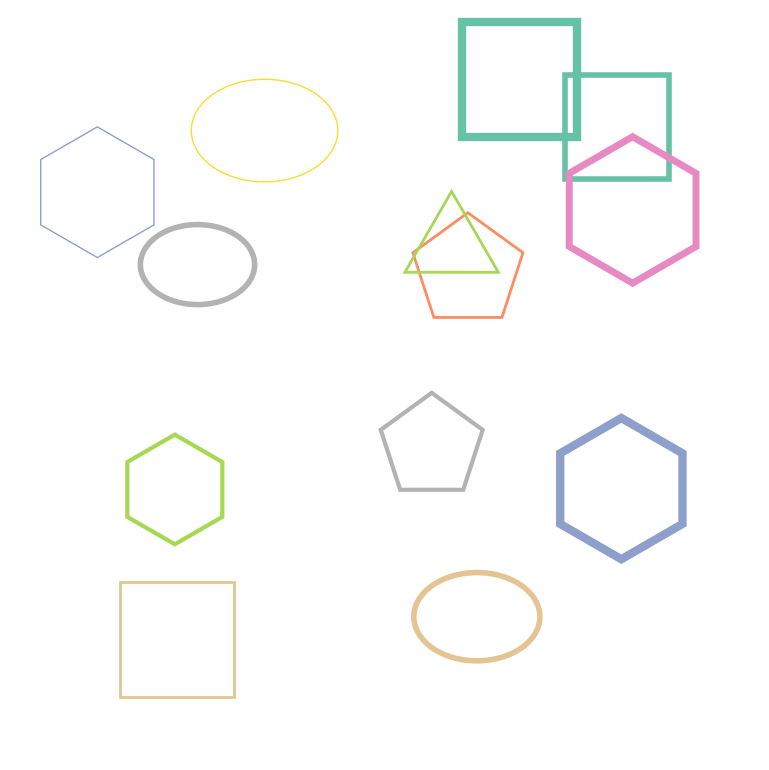[{"shape": "square", "thickness": 2, "radius": 0.34, "center": [0.801, 0.835]}, {"shape": "square", "thickness": 3, "radius": 0.37, "center": [0.674, 0.897]}, {"shape": "pentagon", "thickness": 1, "radius": 0.38, "center": [0.608, 0.649]}, {"shape": "hexagon", "thickness": 0.5, "radius": 0.42, "center": [0.126, 0.75]}, {"shape": "hexagon", "thickness": 3, "radius": 0.46, "center": [0.807, 0.365]}, {"shape": "hexagon", "thickness": 2.5, "radius": 0.48, "center": [0.822, 0.727]}, {"shape": "triangle", "thickness": 1, "radius": 0.35, "center": [0.587, 0.681]}, {"shape": "hexagon", "thickness": 1.5, "radius": 0.36, "center": [0.227, 0.364]}, {"shape": "oval", "thickness": 0.5, "radius": 0.48, "center": [0.344, 0.83]}, {"shape": "oval", "thickness": 2, "radius": 0.41, "center": [0.619, 0.199]}, {"shape": "square", "thickness": 1, "radius": 0.37, "center": [0.23, 0.169]}, {"shape": "oval", "thickness": 2, "radius": 0.37, "center": [0.256, 0.656]}, {"shape": "pentagon", "thickness": 1.5, "radius": 0.35, "center": [0.561, 0.42]}]